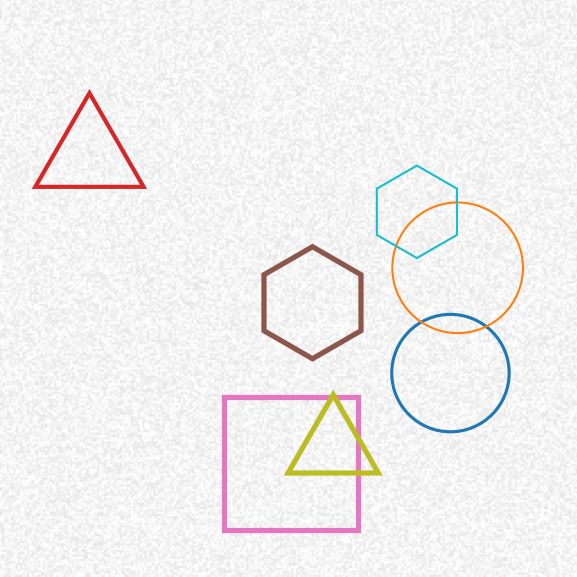[{"shape": "circle", "thickness": 1.5, "radius": 0.51, "center": [0.78, 0.353]}, {"shape": "circle", "thickness": 1, "radius": 0.57, "center": [0.792, 0.535]}, {"shape": "triangle", "thickness": 2, "radius": 0.54, "center": [0.155, 0.73]}, {"shape": "hexagon", "thickness": 2.5, "radius": 0.48, "center": [0.541, 0.475]}, {"shape": "square", "thickness": 2.5, "radius": 0.58, "center": [0.504, 0.196]}, {"shape": "triangle", "thickness": 2.5, "radius": 0.45, "center": [0.577, 0.225]}, {"shape": "hexagon", "thickness": 1, "radius": 0.4, "center": [0.722, 0.632]}]